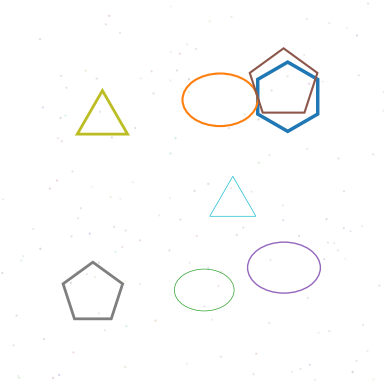[{"shape": "hexagon", "thickness": 2.5, "radius": 0.45, "center": [0.747, 0.749]}, {"shape": "oval", "thickness": 1.5, "radius": 0.49, "center": [0.572, 0.741]}, {"shape": "oval", "thickness": 0.5, "radius": 0.39, "center": [0.53, 0.247]}, {"shape": "oval", "thickness": 1, "radius": 0.47, "center": [0.738, 0.305]}, {"shape": "pentagon", "thickness": 1.5, "radius": 0.46, "center": [0.737, 0.782]}, {"shape": "pentagon", "thickness": 2, "radius": 0.41, "center": [0.241, 0.238]}, {"shape": "triangle", "thickness": 2, "radius": 0.38, "center": [0.266, 0.689]}, {"shape": "triangle", "thickness": 0.5, "radius": 0.35, "center": [0.605, 0.473]}]